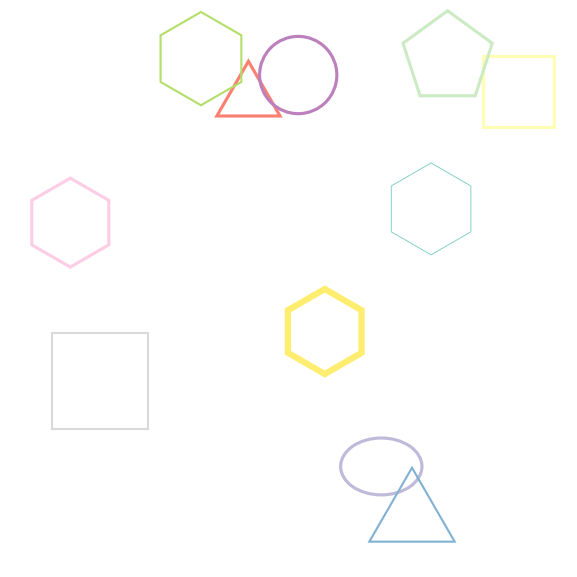[{"shape": "hexagon", "thickness": 0.5, "radius": 0.4, "center": [0.746, 0.637]}, {"shape": "square", "thickness": 1.5, "radius": 0.3, "center": [0.898, 0.841]}, {"shape": "oval", "thickness": 1.5, "radius": 0.35, "center": [0.66, 0.191]}, {"shape": "triangle", "thickness": 1.5, "radius": 0.32, "center": [0.43, 0.83]}, {"shape": "triangle", "thickness": 1, "radius": 0.43, "center": [0.713, 0.104]}, {"shape": "hexagon", "thickness": 1, "radius": 0.4, "center": [0.348, 0.898]}, {"shape": "hexagon", "thickness": 1.5, "radius": 0.38, "center": [0.122, 0.614]}, {"shape": "square", "thickness": 1, "radius": 0.42, "center": [0.173, 0.339]}, {"shape": "circle", "thickness": 1.5, "radius": 0.33, "center": [0.516, 0.869]}, {"shape": "pentagon", "thickness": 1.5, "radius": 0.41, "center": [0.775, 0.899]}, {"shape": "hexagon", "thickness": 3, "radius": 0.37, "center": [0.562, 0.425]}]